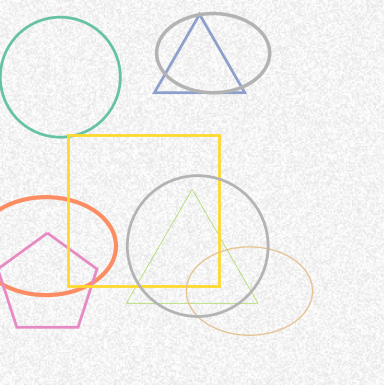[{"shape": "circle", "thickness": 2, "radius": 0.78, "center": [0.157, 0.8]}, {"shape": "oval", "thickness": 3, "radius": 0.91, "center": [0.12, 0.361]}, {"shape": "triangle", "thickness": 2, "radius": 0.68, "center": [0.518, 0.827]}, {"shape": "pentagon", "thickness": 2, "radius": 0.68, "center": [0.123, 0.259]}, {"shape": "triangle", "thickness": 0.5, "radius": 0.99, "center": [0.499, 0.311]}, {"shape": "square", "thickness": 2, "radius": 0.98, "center": [0.372, 0.454]}, {"shape": "oval", "thickness": 1, "radius": 0.82, "center": [0.648, 0.244]}, {"shape": "circle", "thickness": 2, "radius": 0.91, "center": [0.514, 0.361]}, {"shape": "oval", "thickness": 2.5, "radius": 0.73, "center": [0.554, 0.862]}]